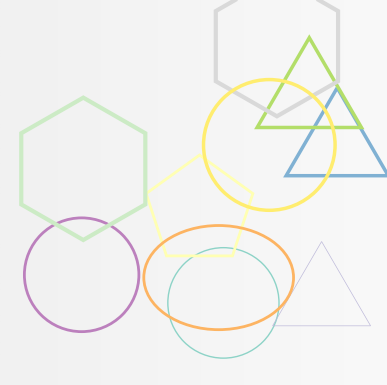[{"shape": "circle", "thickness": 1, "radius": 0.72, "center": [0.577, 0.213]}, {"shape": "pentagon", "thickness": 2, "radius": 0.72, "center": [0.515, 0.452]}, {"shape": "triangle", "thickness": 0.5, "radius": 0.73, "center": [0.83, 0.227]}, {"shape": "triangle", "thickness": 2.5, "radius": 0.76, "center": [0.87, 0.62]}, {"shape": "oval", "thickness": 2, "radius": 0.97, "center": [0.564, 0.279]}, {"shape": "triangle", "thickness": 2.5, "radius": 0.78, "center": [0.798, 0.747]}, {"shape": "hexagon", "thickness": 3, "radius": 0.91, "center": [0.715, 0.88]}, {"shape": "circle", "thickness": 2, "radius": 0.74, "center": [0.211, 0.286]}, {"shape": "hexagon", "thickness": 3, "radius": 0.92, "center": [0.215, 0.561]}, {"shape": "circle", "thickness": 2.5, "radius": 0.85, "center": [0.695, 0.624]}]